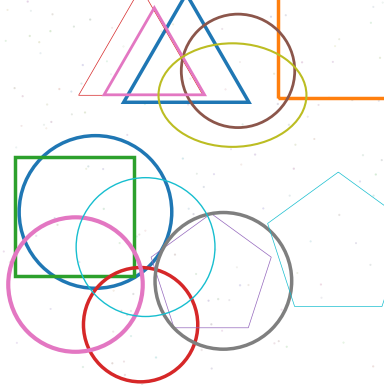[{"shape": "circle", "thickness": 2.5, "radius": 0.99, "center": [0.248, 0.449]}, {"shape": "triangle", "thickness": 2.5, "radius": 0.94, "center": [0.484, 0.828]}, {"shape": "square", "thickness": 2.5, "radius": 0.74, "center": [0.869, 0.895]}, {"shape": "square", "thickness": 2.5, "radius": 0.77, "center": [0.194, 0.438]}, {"shape": "triangle", "thickness": 0.5, "radius": 0.93, "center": [0.366, 0.846]}, {"shape": "circle", "thickness": 2.5, "radius": 0.74, "center": [0.365, 0.157]}, {"shape": "pentagon", "thickness": 0.5, "radius": 0.82, "center": [0.549, 0.281]}, {"shape": "circle", "thickness": 2, "radius": 0.74, "center": [0.618, 0.816]}, {"shape": "triangle", "thickness": 2, "radius": 0.75, "center": [0.401, 0.829]}, {"shape": "circle", "thickness": 3, "radius": 0.87, "center": [0.196, 0.261]}, {"shape": "circle", "thickness": 2.5, "radius": 0.89, "center": [0.58, 0.271]}, {"shape": "oval", "thickness": 1.5, "radius": 0.96, "center": [0.604, 0.753]}, {"shape": "circle", "thickness": 1, "radius": 0.9, "center": [0.378, 0.358]}, {"shape": "pentagon", "thickness": 0.5, "radius": 0.96, "center": [0.879, 0.36]}]